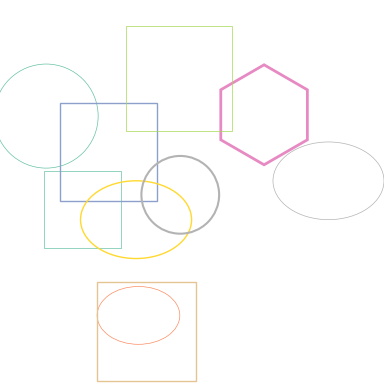[{"shape": "square", "thickness": 0.5, "radius": 0.5, "center": [0.215, 0.455]}, {"shape": "circle", "thickness": 0.5, "radius": 0.68, "center": [0.12, 0.698]}, {"shape": "oval", "thickness": 0.5, "radius": 0.54, "center": [0.36, 0.181]}, {"shape": "square", "thickness": 1, "radius": 0.63, "center": [0.282, 0.605]}, {"shape": "hexagon", "thickness": 2, "radius": 0.65, "center": [0.686, 0.702]}, {"shape": "square", "thickness": 0.5, "radius": 0.68, "center": [0.465, 0.796]}, {"shape": "oval", "thickness": 1, "radius": 0.72, "center": [0.353, 0.429]}, {"shape": "square", "thickness": 1, "radius": 0.64, "center": [0.38, 0.139]}, {"shape": "oval", "thickness": 0.5, "radius": 0.72, "center": [0.853, 0.53]}, {"shape": "circle", "thickness": 1.5, "radius": 0.5, "center": [0.468, 0.494]}]